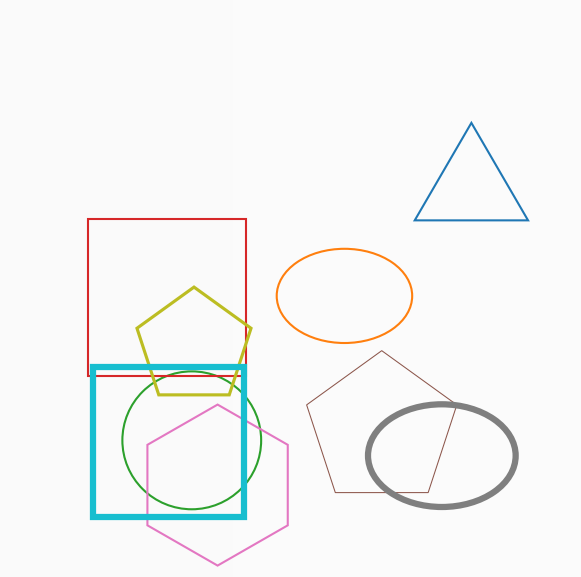[{"shape": "triangle", "thickness": 1, "radius": 0.56, "center": [0.811, 0.674]}, {"shape": "oval", "thickness": 1, "radius": 0.58, "center": [0.593, 0.487]}, {"shape": "circle", "thickness": 1, "radius": 0.6, "center": [0.33, 0.237]}, {"shape": "square", "thickness": 1, "radius": 0.68, "center": [0.287, 0.483]}, {"shape": "pentagon", "thickness": 0.5, "radius": 0.68, "center": [0.657, 0.256]}, {"shape": "hexagon", "thickness": 1, "radius": 0.7, "center": [0.374, 0.159]}, {"shape": "oval", "thickness": 3, "radius": 0.64, "center": [0.76, 0.21]}, {"shape": "pentagon", "thickness": 1.5, "radius": 0.52, "center": [0.334, 0.399]}, {"shape": "square", "thickness": 3, "radius": 0.65, "center": [0.289, 0.234]}]